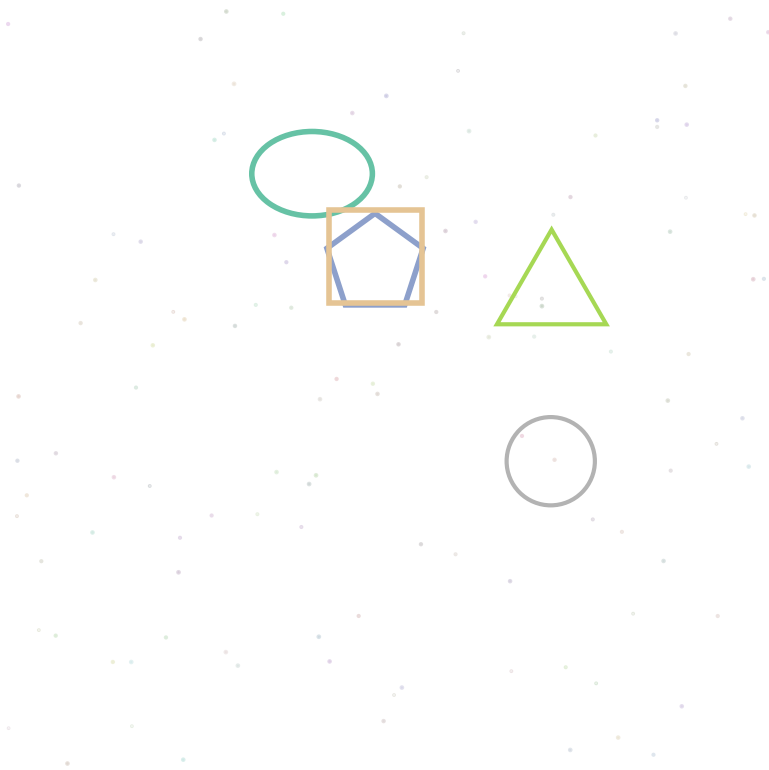[{"shape": "oval", "thickness": 2, "radius": 0.39, "center": [0.405, 0.774]}, {"shape": "pentagon", "thickness": 2, "radius": 0.33, "center": [0.487, 0.657]}, {"shape": "triangle", "thickness": 1.5, "radius": 0.41, "center": [0.716, 0.62]}, {"shape": "square", "thickness": 2, "radius": 0.3, "center": [0.488, 0.667]}, {"shape": "circle", "thickness": 1.5, "radius": 0.29, "center": [0.715, 0.401]}]